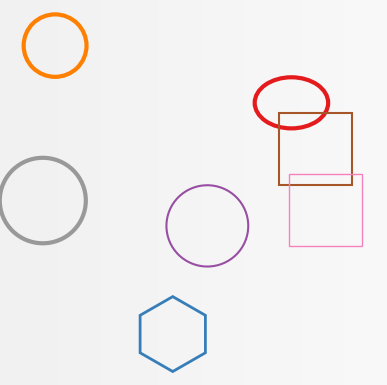[{"shape": "oval", "thickness": 3, "radius": 0.47, "center": [0.752, 0.733]}, {"shape": "hexagon", "thickness": 2, "radius": 0.49, "center": [0.446, 0.132]}, {"shape": "circle", "thickness": 1.5, "radius": 0.53, "center": [0.535, 0.413]}, {"shape": "circle", "thickness": 3, "radius": 0.41, "center": [0.142, 0.882]}, {"shape": "square", "thickness": 1.5, "radius": 0.47, "center": [0.813, 0.613]}, {"shape": "square", "thickness": 1, "radius": 0.47, "center": [0.84, 0.455]}, {"shape": "circle", "thickness": 3, "radius": 0.56, "center": [0.11, 0.479]}]